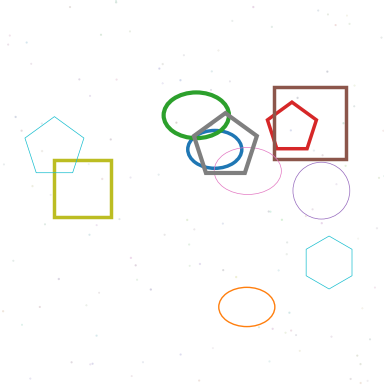[{"shape": "oval", "thickness": 2.5, "radius": 0.35, "center": [0.558, 0.612]}, {"shape": "oval", "thickness": 1, "radius": 0.36, "center": [0.641, 0.203]}, {"shape": "oval", "thickness": 3, "radius": 0.42, "center": [0.51, 0.701]}, {"shape": "pentagon", "thickness": 2.5, "radius": 0.33, "center": [0.758, 0.668]}, {"shape": "circle", "thickness": 0.5, "radius": 0.37, "center": [0.835, 0.505]}, {"shape": "square", "thickness": 2.5, "radius": 0.47, "center": [0.806, 0.679]}, {"shape": "oval", "thickness": 0.5, "radius": 0.44, "center": [0.644, 0.556]}, {"shape": "pentagon", "thickness": 3, "radius": 0.43, "center": [0.585, 0.62]}, {"shape": "square", "thickness": 2.5, "radius": 0.37, "center": [0.215, 0.511]}, {"shape": "pentagon", "thickness": 0.5, "radius": 0.4, "center": [0.141, 0.617]}, {"shape": "hexagon", "thickness": 0.5, "radius": 0.34, "center": [0.855, 0.318]}]